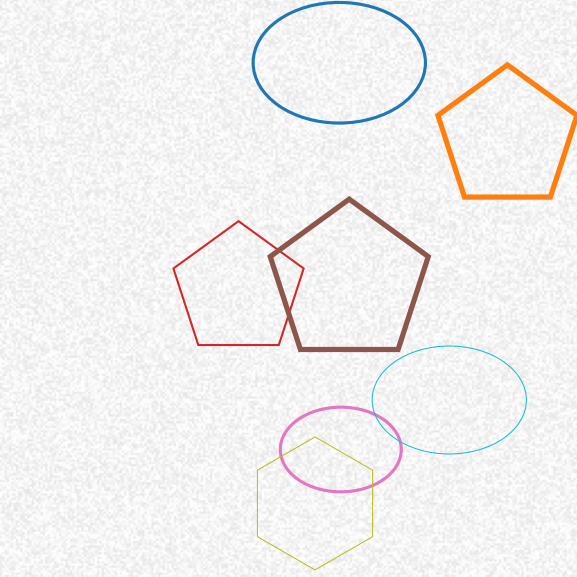[{"shape": "oval", "thickness": 1.5, "radius": 0.75, "center": [0.588, 0.89]}, {"shape": "pentagon", "thickness": 2.5, "radius": 0.63, "center": [0.879, 0.76]}, {"shape": "pentagon", "thickness": 1, "radius": 0.59, "center": [0.413, 0.498]}, {"shape": "pentagon", "thickness": 2.5, "radius": 0.72, "center": [0.605, 0.51]}, {"shape": "oval", "thickness": 1.5, "radius": 0.52, "center": [0.59, 0.221]}, {"shape": "hexagon", "thickness": 0.5, "radius": 0.58, "center": [0.545, 0.127]}, {"shape": "oval", "thickness": 0.5, "radius": 0.67, "center": [0.778, 0.307]}]